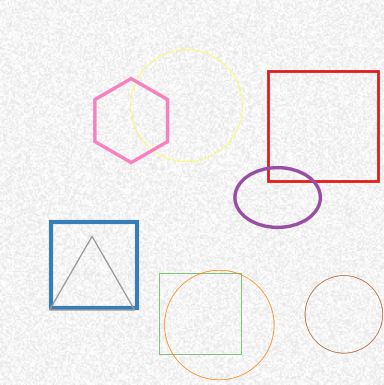[{"shape": "square", "thickness": 2, "radius": 0.72, "center": [0.838, 0.673]}, {"shape": "square", "thickness": 3, "radius": 0.56, "center": [0.243, 0.311]}, {"shape": "square", "thickness": 0.5, "radius": 0.53, "center": [0.519, 0.186]}, {"shape": "oval", "thickness": 2.5, "radius": 0.55, "center": [0.721, 0.487]}, {"shape": "circle", "thickness": 0.5, "radius": 0.71, "center": [0.57, 0.156]}, {"shape": "circle", "thickness": 0.5, "radius": 0.73, "center": [0.485, 0.725]}, {"shape": "circle", "thickness": 0.5, "radius": 0.5, "center": [0.893, 0.183]}, {"shape": "hexagon", "thickness": 2.5, "radius": 0.55, "center": [0.341, 0.687]}, {"shape": "triangle", "thickness": 1, "radius": 0.64, "center": [0.239, 0.259]}]